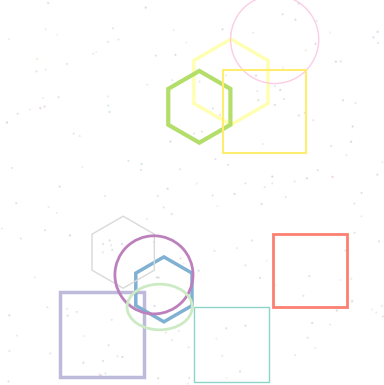[{"shape": "square", "thickness": 1, "radius": 0.49, "center": [0.6, 0.106]}, {"shape": "hexagon", "thickness": 2.5, "radius": 0.56, "center": [0.6, 0.787]}, {"shape": "square", "thickness": 2.5, "radius": 0.55, "center": [0.265, 0.131]}, {"shape": "square", "thickness": 2, "radius": 0.48, "center": [0.805, 0.297]}, {"shape": "hexagon", "thickness": 2.5, "radius": 0.42, "center": [0.426, 0.248]}, {"shape": "hexagon", "thickness": 3, "radius": 0.47, "center": [0.518, 0.723]}, {"shape": "circle", "thickness": 1, "radius": 0.57, "center": [0.713, 0.898]}, {"shape": "hexagon", "thickness": 1, "radius": 0.47, "center": [0.32, 0.345]}, {"shape": "circle", "thickness": 2, "radius": 0.51, "center": [0.4, 0.286]}, {"shape": "oval", "thickness": 2, "radius": 0.42, "center": [0.415, 0.203]}, {"shape": "square", "thickness": 1.5, "radius": 0.54, "center": [0.688, 0.711]}]